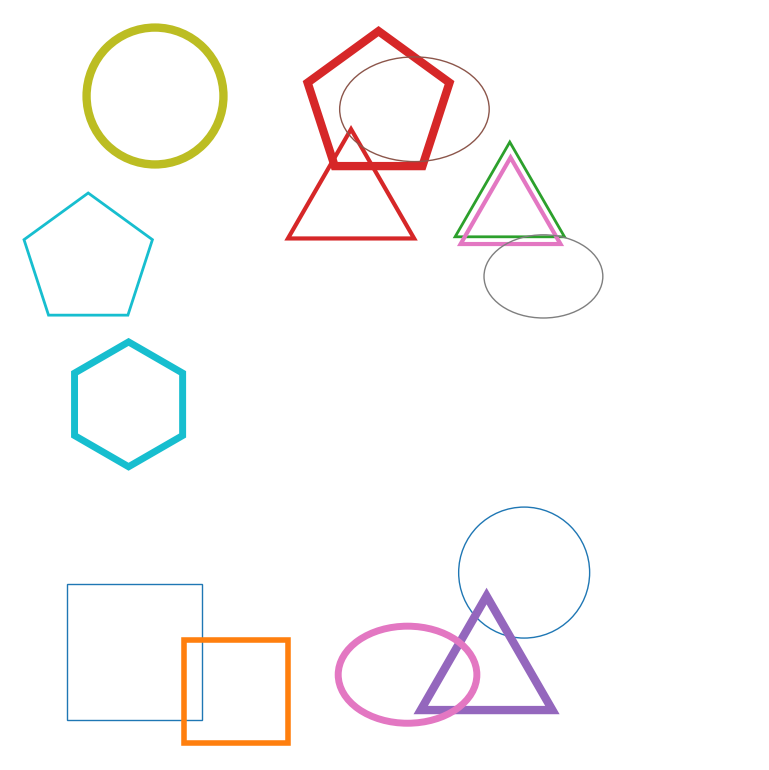[{"shape": "square", "thickness": 0.5, "radius": 0.44, "center": [0.175, 0.153]}, {"shape": "circle", "thickness": 0.5, "radius": 0.43, "center": [0.681, 0.256]}, {"shape": "square", "thickness": 2, "radius": 0.34, "center": [0.306, 0.102]}, {"shape": "triangle", "thickness": 1, "radius": 0.41, "center": [0.662, 0.733]}, {"shape": "pentagon", "thickness": 3, "radius": 0.48, "center": [0.492, 0.863]}, {"shape": "triangle", "thickness": 1.5, "radius": 0.47, "center": [0.456, 0.738]}, {"shape": "triangle", "thickness": 3, "radius": 0.49, "center": [0.632, 0.127]}, {"shape": "oval", "thickness": 0.5, "radius": 0.49, "center": [0.538, 0.858]}, {"shape": "oval", "thickness": 2.5, "radius": 0.45, "center": [0.529, 0.124]}, {"shape": "triangle", "thickness": 1.5, "radius": 0.37, "center": [0.663, 0.721]}, {"shape": "oval", "thickness": 0.5, "radius": 0.39, "center": [0.706, 0.641]}, {"shape": "circle", "thickness": 3, "radius": 0.44, "center": [0.201, 0.875]}, {"shape": "hexagon", "thickness": 2.5, "radius": 0.41, "center": [0.167, 0.475]}, {"shape": "pentagon", "thickness": 1, "radius": 0.44, "center": [0.115, 0.662]}]